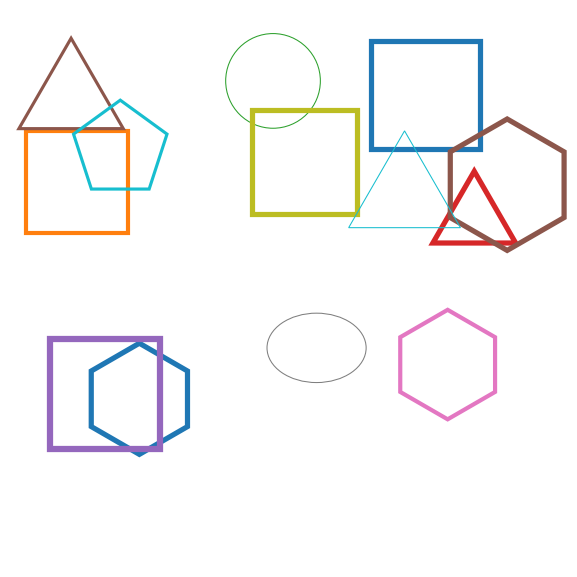[{"shape": "square", "thickness": 2.5, "radius": 0.47, "center": [0.737, 0.835]}, {"shape": "hexagon", "thickness": 2.5, "radius": 0.48, "center": [0.241, 0.309]}, {"shape": "square", "thickness": 2, "radius": 0.44, "center": [0.133, 0.684]}, {"shape": "circle", "thickness": 0.5, "radius": 0.41, "center": [0.473, 0.859]}, {"shape": "triangle", "thickness": 2.5, "radius": 0.41, "center": [0.821, 0.62]}, {"shape": "square", "thickness": 3, "radius": 0.48, "center": [0.181, 0.317]}, {"shape": "hexagon", "thickness": 2.5, "radius": 0.57, "center": [0.878, 0.679]}, {"shape": "triangle", "thickness": 1.5, "radius": 0.52, "center": [0.123, 0.829]}, {"shape": "hexagon", "thickness": 2, "radius": 0.47, "center": [0.775, 0.368]}, {"shape": "oval", "thickness": 0.5, "radius": 0.43, "center": [0.548, 0.397]}, {"shape": "square", "thickness": 2.5, "radius": 0.45, "center": [0.528, 0.719]}, {"shape": "pentagon", "thickness": 1.5, "radius": 0.43, "center": [0.208, 0.741]}, {"shape": "triangle", "thickness": 0.5, "radius": 0.56, "center": [0.701, 0.661]}]